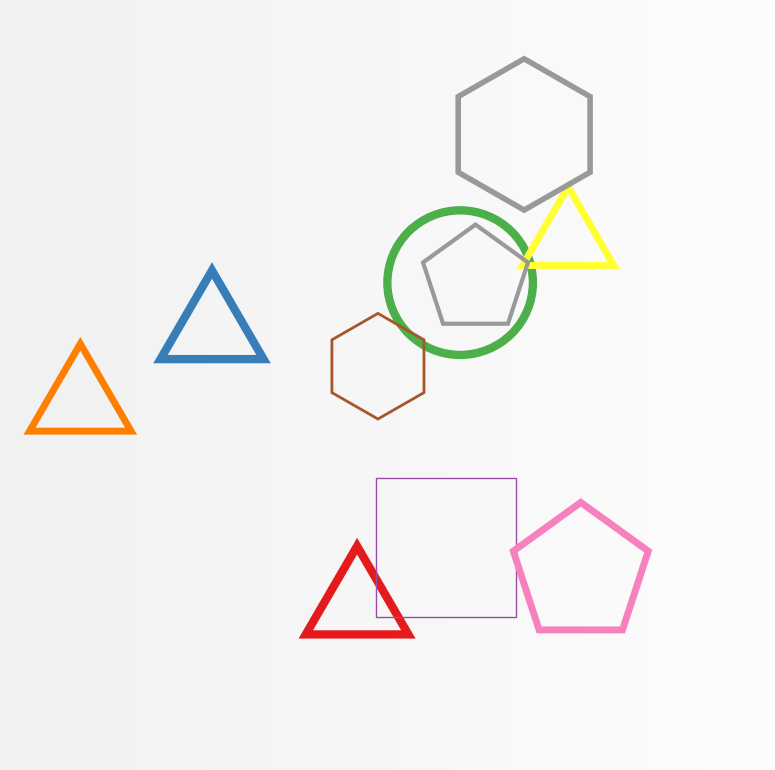[{"shape": "triangle", "thickness": 3, "radius": 0.38, "center": [0.461, 0.214]}, {"shape": "triangle", "thickness": 3, "radius": 0.38, "center": [0.274, 0.572]}, {"shape": "circle", "thickness": 3, "radius": 0.47, "center": [0.594, 0.633]}, {"shape": "square", "thickness": 0.5, "radius": 0.45, "center": [0.575, 0.289]}, {"shape": "triangle", "thickness": 2.5, "radius": 0.38, "center": [0.104, 0.478]}, {"shape": "triangle", "thickness": 2.5, "radius": 0.34, "center": [0.733, 0.689]}, {"shape": "hexagon", "thickness": 1, "radius": 0.34, "center": [0.488, 0.524]}, {"shape": "pentagon", "thickness": 2.5, "radius": 0.46, "center": [0.749, 0.256]}, {"shape": "pentagon", "thickness": 1.5, "radius": 0.36, "center": [0.614, 0.637]}, {"shape": "hexagon", "thickness": 2, "radius": 0.49, "center": [0.676, 0.825]}]